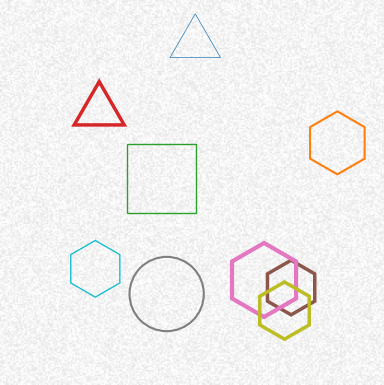[{"shape": "triangle", "thickness": 0.5, "radius": 0.38, "center": [0.507, 0.888]}, {"shape": "hexagon", "thickness": 1.5, "radius": 0.41, "center": [0.876, 0.629]}, {"shape": "square", "thickness": 1, "radius": 0.45, "center": [0.42, 0.537]}, {"shape": "triangle", "thickness": 2.5, "radius": 0.38, "center": [0.258, 0.713]}, {"shape": "hexagon", "thickness": 2.5, "radius": 0.35, "center": [0.756, 0.253]}, {"shape": "hexagon", "thickness": 3, "radius": 0.48, "center": [0.686, 0.273]}, {"shape": "circle", "thickness": 1.5, "radius": 0.48, "center": [0.433, 0.236]}, {"shape": "hexagon", "thickness": 2.5, "radius": 0.37, "center": [0.739, 0.193]}, {"shape": "hexagon", "thickness": 1, "radius": 0.37, "center": [0.248, 0.302]}]